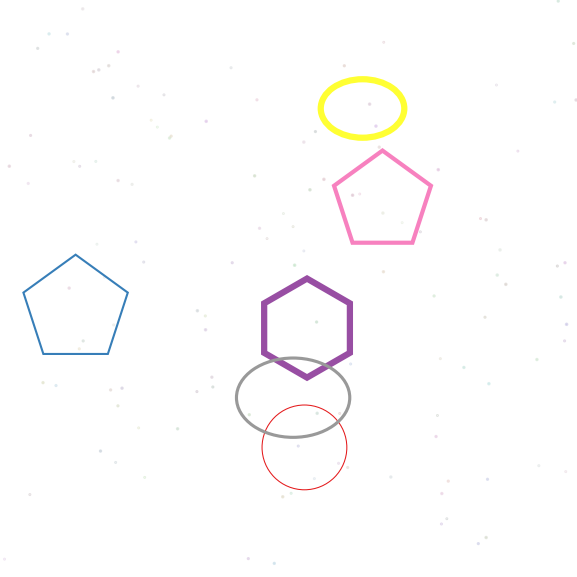[{"shape": "circle", "thickness": 0.5, "radius": 0.37, "center": [0.527, 0.224]}, {"shape": "pentagon", "thickness": 1, "radius": 0.48, "center": [0.131, 0.463]}, {"shape": "hexagon", "thickness": 3, "radius": 0.43, "center": [0.532, 0.431]}, {"shape": "oval", "thickness": 3, "radius": 0.36, "center": [0.628, 0.811]}, {"shape": "pentagon", "thickness": 2, "radius": 0.44, "center": [0.662, 0.65]}, {"shape": "oval", "thickness": 1.5, "radius": 0.49, "center": [0.508, 0.311]}]